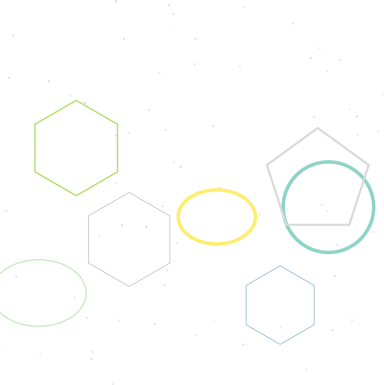[{"shape": "circle", "thickness": 2.5, "radius": 0.59, "center": [0.853, 0.462]}, {"shape": "hexagon", "thickness": 0.5, "radius": 0.61, "center": [0.335, 0.378]}, {"shape": "hexagon", "thickness": 0.5, "radius": 0.51, "center": [0.728, 0.208]}, {"shape": "hexagon", "thickness": 1, "radius": 0.62, "center": [0.198, 0.615]}, {"shape": "pentagon", "thickness": 1.5, "radius": 0.7, "center": [0.825, 0.529]}, {"shape": "oval", "thickness": 1, "radius": 0.62, "center": [0.1, 0.239]}, {"shape": "oval", "thickness": 2.5, "radius": 0.5, "center": [0.563, 0.437]}]